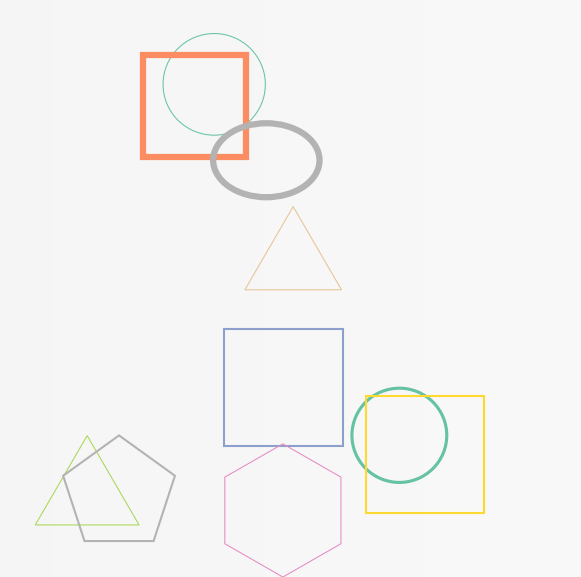[{"shape": "circle", "thickness": 1.5, "radius": 0.41, "center": [0.687, 0.245]}, {"shape": "circle", "thickness": 0.5, "radius": 0.44, "center": [0.369, 0.853]}, {"shape": "square", "thickness": 3, "radius": 0.44, "center": [0.335, 0.816]}, {"shape": "square", "thickness": 1, "radius": 0.51, "center": [0.488, 0.328]}, {"shape": "hexagon", "thickness": 0.5, "radius": 0.58, "center": [0.487, 0.115]}, {"shape": "triangle", "thickness": 0.5, "radius": 0.52, "center": [0.15, 0.142]}, {"shape": "square", "thickness": 1, "radius": 0.51, "center": [0.732, 0.212]}, {"shape": "triangle", "thickness": 0.5, "radius": 0.48, "center": [0.504, 0.545]}, {"shape": "oval", "thickness": 3, "radius": 0.46, "center": [0.458, 0.722]}, {"shape": "pentagon", "thickness": 1, "radius": 0.51, "center": [0.205, 0.144]}]